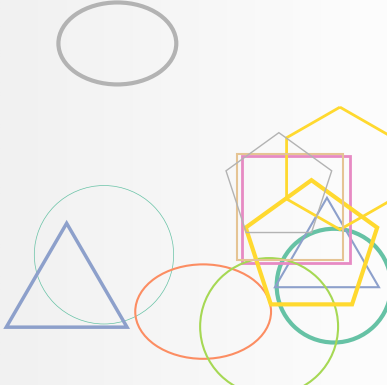[{"shape": "circle", "thickness": 3, "radius": 0.74, "center": [0.862, 0.258]}, {"shape": "circle", "thickness": 0.5, "radius": 0.9, "center": [0.268, 0.338]}, {"shape": "oval", "thickness": 1.5, "radius": 0.88, "center": [0.524, 0.191]}, {"shape": "triangle", "thickness": 1.5, "radius": 0.77, "center": [0.844, 0.331]}, {"shape": "triangle", "thickness": 2.5, "radius": 0.9, "center": [0.172, 0.24]}, {"shape": "square", "thickness": 2, "radius": 0.7, "center": [0.764, 0.456]}, {"shape": "circle", "thickness": 1.5, "radius": 0.89, "center": [0.694, 0.152]}, {"shape": "pentagon", "thickness": 3, "radius": 0.89, "center": [0.804, 0.354]}, {"shape": "hexagon", "thickness": 2, "radius": 0.79, "center": [0.877, 0.563]}, {"shape": "square", "thickness": 1.5, "radius": 0.68, "center": [0.748, 0.463]}, {"shape": "oval", "thickness": 3, "radius": 0.76, "center": [0.303, 0.887]}, {"shape": "pentagon", "thickness": 1, "radius": 0.72, "center": [0.72, 0.512]}]